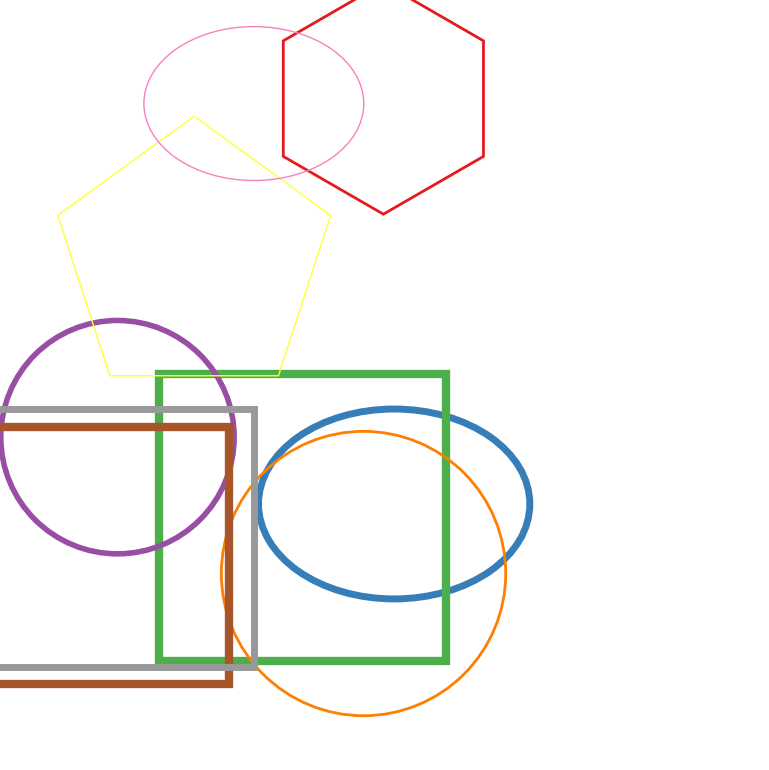[{"shape": "hexagon", "thickness": 1, "radius": 0.75, "center": [0.498, 0.872]}, {"shape": "oval", "thickness": 2.5, "radius": 0.88, "center": [0.512, 0.345]}, {"shape": "square", "thickness": 3, "radius": 0.93, "center": [0.393, 0.328]}, {"shape": "circle", "thickness": 2, "radius": 0.76, "center": [0.153, 0.432]}, {"shape": "circle", "thickness": 1, "radius": 0.92, "center": [0.472, 0.255]}, {"shape": "pentagon", "thickness": 0.5, "radius": 0.93, "center": [0.252, 0.663]}, {"shape": "square", "thickness": 3, "radius": 0.83, "center": [0.131, 0.278]}, {"shape": "oval", "thickness": 0.5, "radius": 0.71, "center": [0.33, 0.866]}, {"shape": "square", "thickness": 2.5, "radius": 0.84, "center": [0.162, 0.301]}]